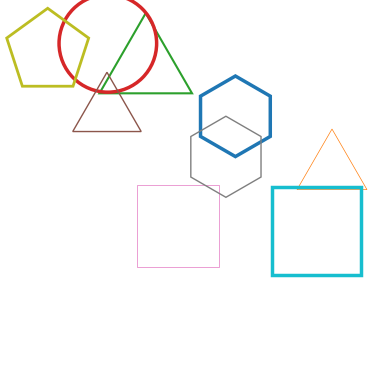[{"shape": "hexagon", "thickness": 2.5, "radius": 0.52, "center": [0.611, 0.698]}, {"shape": "triangle", "thickness": 0.5, "radius": 0.52, "center": [0.862, 0.56]}, {"shape": "triangle", "thickness": 1.5, "radius": 0.69, "center": [0.379, 0.827]}, {"shape": "circle", "thickness": 2.5, "radius": 0.63, "center": [0.28, 0.887]}, {"shape": "triangle", "thickness": 1, "radius": 0.51, "center": [0.278, 0.71]}, {"shape": "square", "thickness": 0.5, "radius": 0.53, "center": [0.461, 0.414]}, {"shape": "hexagon", "thickness": 1, "radius": 0.53, "center": [0.587, 0.593]}, {"shape": "pentagon", "thickness": 2, "radius": 0.56, "center": [0.124, 0.867]}, {"shape": "square", "thickness": 2.5, "radius": 0.58, "center": [0.822, 0.4]}]